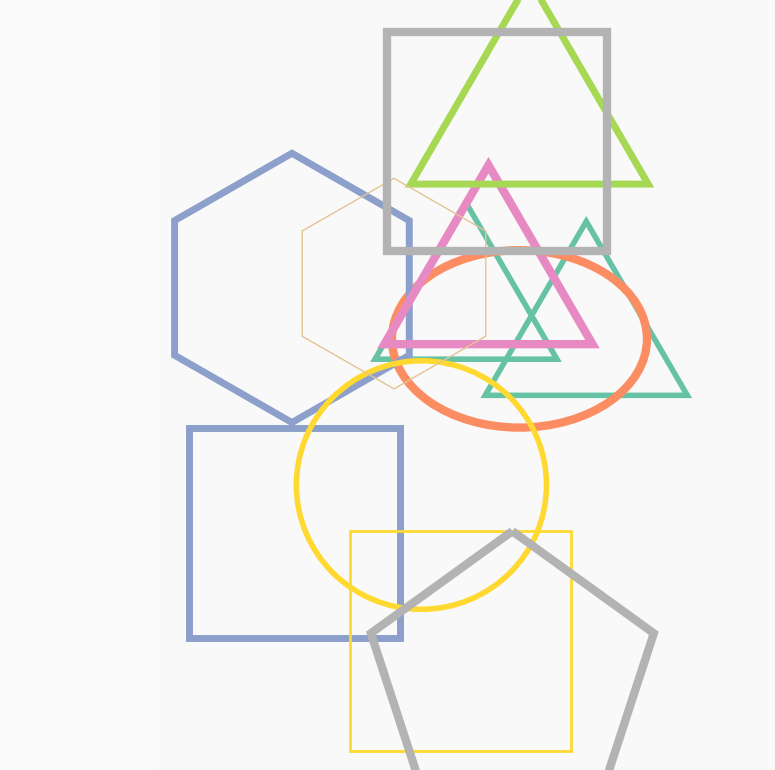[{"shape": "triangle", "thickness": 2, "radius": 0.75, "center": [0.756, 0.562]}, {"shape": "triangle", "thickness": 2, "radius": 0.68, "center": [0.601, 0.601]}, {"shape": "oval", "thickness": 3, "radius": 0.82, "center": [0.67, 0.56]}, {"shape": "square", "thickness": 2.5, "radius": 0.68, "center": [0.38, 0.308]}, {"shape": "hexagon", "thickness": 2.5, "radius": 0.87, "center": [0.377, 0.626]}, {"shape": "triangle", "thickness": 3, "radius": 0.77, "center": [0.63, 0.631]}, {"shape": "triangle", "thickness": 2.5, "radius": 0.88, "center": [0.683, 0.849]}, {"shape": "circle", "thickness": 2, "radius": 0.81, "center": [0.544, 0.37]}, {"shape": "square", "thickness": 1, "radius": 0.71, "center": [0.594, 0.168]}, {"shape": "hexagon", "thickness": 0.5, "radius": 0.68, "center": [0.508, 0.632]}, {"shape": "square", "thickness": 3, "radius": 0.71, "center": [0.642, 0.816]}, {"shape": "pentagon", "thickness": 3, "radius": 0.96, "center": [0.661, 0.118]}]